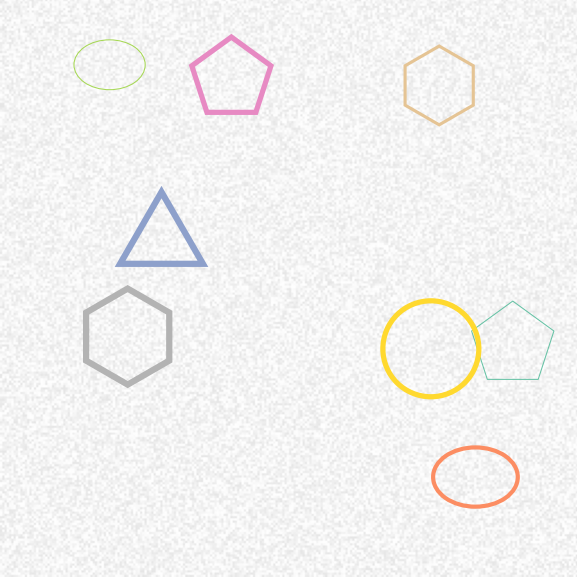[{"shape": "pentagon", "thickness": 0.5, "radius": 0.37, "center": [0.888, 0.403]}, {"shape": "oval", "thickness": 2, "radius": 0.37, "center": [0.823, 0.173]}, {"shape": "triangle", "thickness": 3, "radius": 0.41, "center": [0.28, 0.584]}, {"shape": "pentagon", "thickness": 2.5, "radius": 0.36, "center": [0.401, 0.863]}, {"shape": "oval", "thickness": 0.5, "radius": 0.31, "center": [0.19, 0.887]}, {"shape": "circle", "thickness": 2.5, "radius": 0.42, "center": [0.746, 0.395]}, {"shape": "hexagon", "thickness": 1.5, "radius": 0.34, "center": [0.76, 0.851]}, {"shape": "hexagon", "thickness": 3, "radius": 0.42, "center": [0.221, 0.416]}]